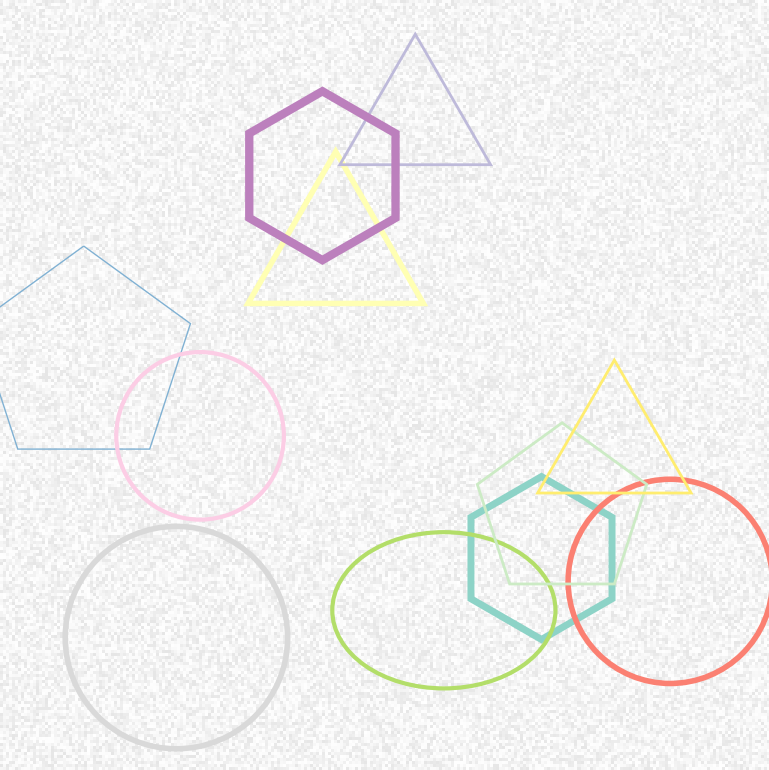[{"shape": "hexagon", "thickness": 2.5, "radius": 0.53, "center": [0.703, 0.275]}, {"shape": "triangle", "thickness": 2, "radius": 0.66, "center": [0.436, 0.672]}, {"shape": "triangle", "thickness": 1, "radius": 0.57, "center": [0.539, 0.843]}, {"shape": "circle", "thickness": 2, "radius": 0.66, "center": [0.87, 0.245]}, {"shape": "pentagon", "thickness": 0.5, "radius": 0.73, "center": [0.109, 0.535]}, {"shape": "oval", "thickness": 1.5, "radius": 0.72, "center": [0.576, 0.207]}, {"shape": "circle", "thickness": 1.5, "radius": 0.54, "center": [0.26, 0.434]}, {"shape": "circle", "thickness": 2, "radius": 0.72, "center": [0.229, 0.172]}, {"shape": "hexagon", "thickness": 3, "radius": 0.55, "center": [0.419, 0.772]}, {"shape": "pentagon", "thickness": 1, "radius": 0.58, "center": [0.73, 0.335]}, {"shape": "triangle", "thickness": 1, "radius": 0.58, "center": [0.798, 0.417]}]